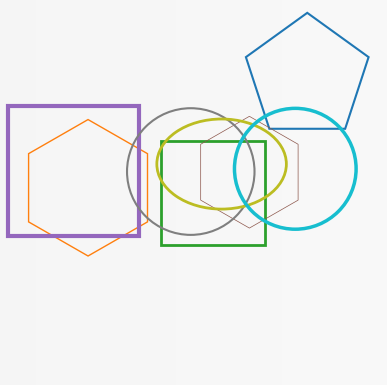[{"shape": "pentagon", "thickness": 1.5, "radius": 0.83, "center": [0.793, 0.8]}, {"shape": "hexagon", "thickness": 1, "radius": 0.89, "center": [0.227, 0.512]}, {"shape": "square", "thickness": 2, "radius": 0.67, "center": [0.55, 0.499]}, {"shape": "square", "thickness": 3, "radius": 0.84, "center": [0.191, 0.555]}, {"shape": "hexagon", "thickness": 0.5, "radius": 0.73, "center": [0.644, 0.553]}, {"shape": "circle", "thickness": 1.5, "radius": 0.82, "center": [0.492, 0.554]}, {"shape": "oval", "thickness": 2, "radius": 0.84, "center": [0.572, 0.574]}, {"shape": "circle", "thickness": 2.5, "radius": 0.78, "center": [0.762, 0.562]}]